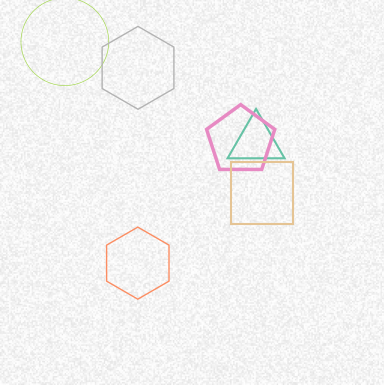[{"shape": "triangle", "thickness": 1.5, "radius": 0.43, "center": [0.665, 0.632]}, {"shape": "hexagon", "thickness": 1, "radius": 0.47, "center": [0.358, 0.317]}, {"shape": "pentagon", "thickness": 2.5, "radius": 0.47, "center": [0.625, 0.635]}, {"shape": "circle", "thickness": 0.5, "radius": 0.57, "center": [0.168, 0.892]}, {"shape": "square", "thickness": 1.5, "radius": 0.4, "center": [0.68, 0.5]}, {"shape": "hexagon", "thickness": 1, "radius": 0.54, "center": [0.358, 0.824]}]